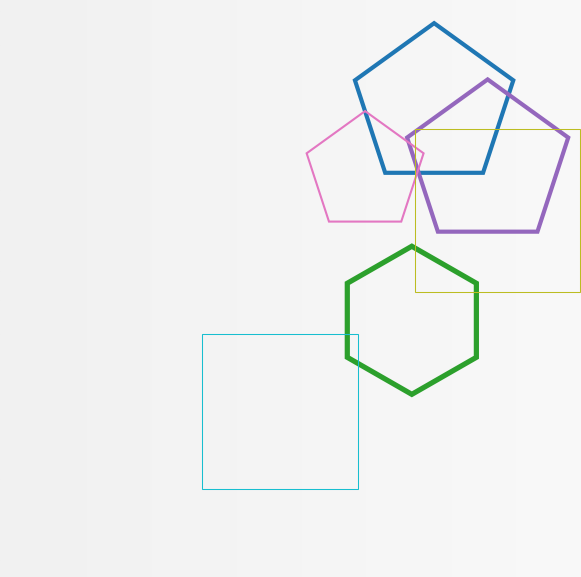[{"shape": "pentagon", "thickness": 2, "radius": 0.72, "center": [0.747, 0.816]}, {"shape": "hexagon", "thickness": 2.5, "radius": 0.64, "center": [0.709, 0.445]}, {"shape": "pentagon", "thickness": 2, "radius": 0.73, "center": [0.839, 0.716]}, {"shape": "pentagon", "thickness": 1, "radius": 0.53, "center": [0.628, 0.701]}, {"shape": "square", "thickness": 0.5, "radius": 0.71, "center": [0.856, 0.635]}, {"shape": "square", "thickness": 0.5, "radius": 0.67, "center": [0.481, 0.287]}]